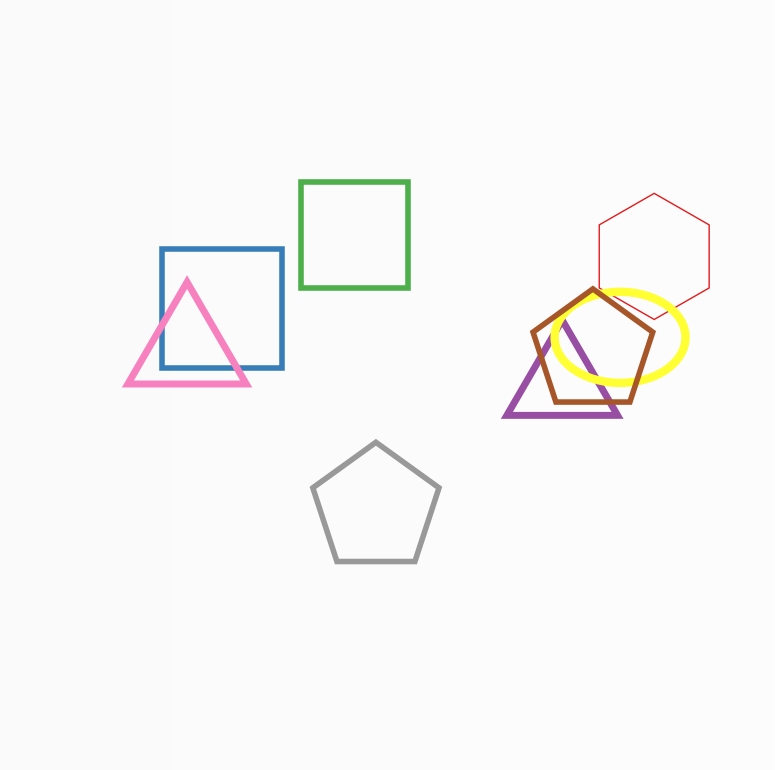[{"shape": "hexagon", "thickness": 0.5, "radius": 0.41, "center": [0.844, 0.667]}, {"shape": "square", "thickness": 2, "radius": 0.39, "center": [0.286, 0.6]}, {"shape": "square", "thickness": 2, "radius": 0.35, "center": [0.457, 0.695]}, {"shape": "triangle", "thickness": 2.5, "radius": 0.41, "center": [0.725, 0.502]}, {"shape": "oval", "thickness": 3, "radius": 0.42, "center": [0.8, 0.562]}, {"shape": "pentagon", "thickness": 2, "radius": 0.41, "center": [0.765, 0.544]}, {"shape": "triangle", "thickness": 2.5, "radius": 0.44, "center": [0.241, 0.545]}, {"shape": "pentagon", "thickness": 2, "radius": 0.43, "center": [0.485, 0.34]}]